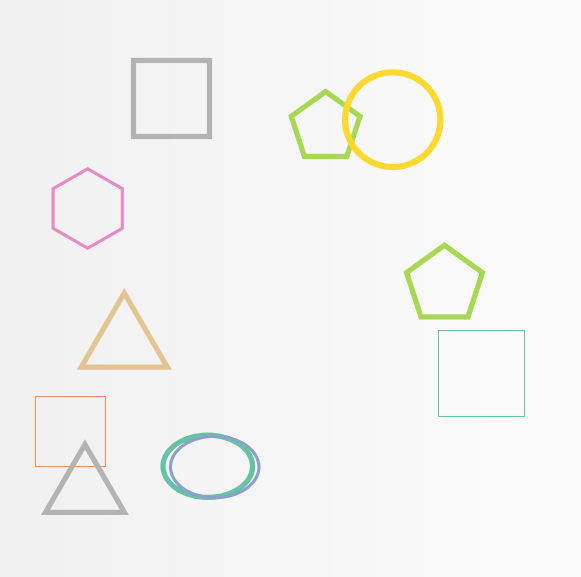[{"shape": "oval", "thickness": 2.5, "radius": 0.39, "center": [0.357, 0.192]}, {"shape": "square", "thickness": 0.5, "radius": 0.37, "center": [0.827, 0.353]}, {"shape": "square", "thickness": 0.5, "radius": 0.3, "center": [0.121, 0.253]}, {"shape": "oval", "thickness": 1.5, "radius": 0.38, "center": [0.369, 0.19]}, {"shape": "hexagon", "thickness": 1.5, "radius": 0.34, "center": [0.151, 0.638]}, {"shape": "pentagon", "thickness": 2.5, "radius": 0.31, "center": [0.56, 0.778]}, {"shape": "pentagon", "thickness": 2.5, "radius": 0.34, "center": [0.765, 0.506]}, {"shape": "circle", "thickness": 3, "radius": 0.41, "center": [0.676, 0.792]}, {"shape": "triangle", "thickness": 2.5, "radius": 0.43, "center": [0.214, 0.406]}, {"shape": "square", "thickness": 2.5, "radius": 0.33, "center": [0.294, 0.829]}, {"shape": "triangle", "thickness": 2.5, "radius": 0.39, "center": [0.146, 0.151]}]